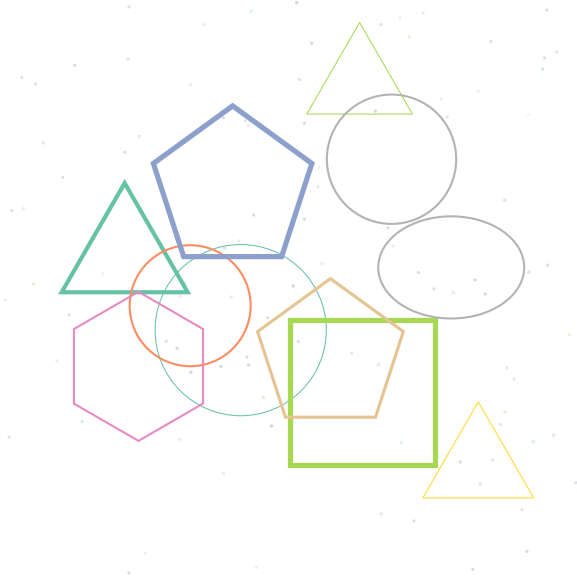[{"shape": "triangle", "thickness": 2, "radius": 0.63, "center": [0.216, 0.556]}, {"shape": "circle", "thickness": 0.5, "radius": 0.74, "center": [0.417, 0.427]}, {"shape": "circle", "thickness": 1, "radius": 0.52, "center": [0.329, 0.47]}, {"shape": "pentagon", "thickness": 2.5, "radius": 0.72, "center": [0.403, 0.671]}, {"shape": "hexagon", "thickness": 1, "radius": 0.65, "center": [0.24, 0.365]}, {"shape": "triangle", "thickness": 0.5, "radius": 0.53, "center": [0.623, 0.854]}, {"shape": "square", "thickness": 2.5, "radius": 0.63, "center": [0.628, 0.32]}, {"shape": "triangle", "thickness": 0.5, "radius": 0.55, "center": [0.828, 0.192]}, {"shape": "pentagon", "thickness": 1.5, "radius": 0.66, "center": [0.572, 0.384]}, {"shape": "oval", "thickness": 1, "radius": 0.63, "center": [0.781, 0.536]}, {"shape": "circle", "thickness": 1, "radius": 0.56, "center": [0.678, 0.723]}]